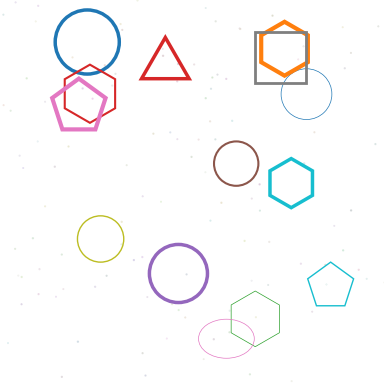[{"shape": "circle", "thickness": 0.5, "radius": 0.33, "center": [0.796, 0.755]}, {"shape": "circle", "thickness": 2.5, "radius": 0.42, "center": [0.227, 0.891]}, {"shape": "hexagon", "thickness": 3, "radius": 0.35, "center": [0.739, 0.873]}, {"shape": "hexagon", "thickness": 0.5, "radius": 0.36, "center": [0.663, 0.172]}, {"shape": "triangle", "thickness": 2.5, "radius": 0.36, "center": [0.429, 0.831]}, {"shape": "hexagon", "thickness": 1.5, "radius": 0.38, "center": [0.234, 0.757]}, {"shape": "circle", "thickness": 2.5, "radius": 0.38, "center": [0.463, 0.29]}, {"shape": "circle", "thickness": 1.5, "radius": 0.29, "center": [0.614, 0.575]}, {"shape": "oval", "thickness": 0.5, "radius": 0.36, "center": [0.588, 0.12]}, {"shape": "pentagon", "thickness": 3, "radius": 0.36, "center": [0.205, 0.723]}, {"shape": "square", "thickness": 2, "radius": 0.33, "center": [0.728, 0.85]}, {"shape": "circle", "thickness": 1, "radius": 0.3, "center": [0.261, 0.379]}, {"shape": "hexagon", "thickness": 2.5, "radius": 0.32, "center": [0.756, 0.524]}, {"shape": "pentagon", "thickness": 1, "radius": 0.31, "center": [0.859, 0.256]}]